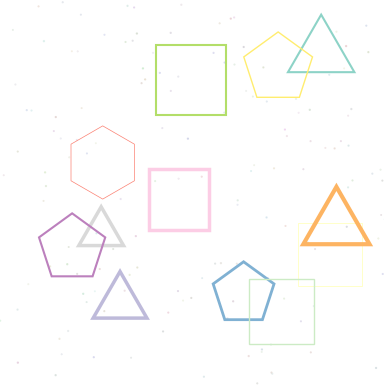[{"shape": "triangle", "thickness": 1.5, "radius": 0.5, "center": [0.834, 0.862]}, {"shape": "square", "thickness": 0.5, "radius": 0.41, "center": [0.857, 0.338]}, {"shape": "triangle", "thickness": 2.5, "radius": 0.4, "center": [0.312, 0.214]}, {"shape": "hexagon", "thickness": 0.5, "radius": 0.48, "center": [0.267, 0.578]}, {"shape": "pentagon", "thickness": 2, "radius": 0.42, "center": [0.633, 0.237]}, {"shape": "triangle", "thickness": 3, "radius": 0.5, "center": [0.874, 0.415]}, {"shape": "square", "thickness": 1.5, "radius": 0.45, "center": [0.496, 0.792]}, {"shape": "square", "thickness": 2.5, "radius": 0.4, "center": [0.465, 0.481]}, {"shape": "triangle", "thickness": 2.5, "radius": 0.34, "center": [0.263, 0.396]}, {"shape": "pentagon", "thickness": 1.5, "radius": 0.45, "center": [0.187, 0.355]}, {"shape": "square", "thickness": 1, "radius": 0.42, "center": [0.731, 0.191]}, {"shape": "pentagon", "thickness": 1, "radius": 0.47, "center": [0.722, 0.823]}]